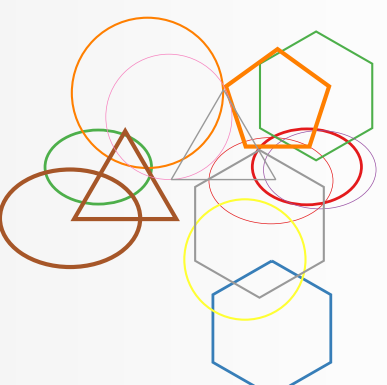[{"shape": "oval", "thickness": 0.5, "radius": 0.8, "center": [0.699, 0.531]}, {"shape": "oval", "thickness": 2, "radius": 0.7, "center": [0.792, 0.567]}, {"shape": "hexagon", "thickness": 2, "radius": 0.88, "center": [0.702, 0.147]}, {"shape": "hexagon", "thickness": 1.5, "radius": 0.84, "center": [0.816, 0.751]}, {"shape": "oval", "thickness": 2, "radius": 0.69, "center": [0.254, 0.566]}, {"shape": "oval", "thickness": 0.5, "radius": 0.73, "center": [0.825, 0.559]}, {"shape": "circle", "thickness": 1.5, "radius": 0.98, "center": [0.381, 0.759]}, {"shape": "pentagon", "thickness": 3, "radius": 0.7, "center": [0.716, 0.732]}, {"shape": "circle", "thickness": 1.5, "radius": 0.78, "center": [0.632, 0.326]}, {"shape": "triangle", "thickness": 3, "radius": 0.76, "center": [0.323, 0.507]}, {"shape": "oval", "thickness": 3, "radius": 0.9, "center": [0.181, 0.433]}, {"shape": "circle", "thickness": 0.5, "radius": 0.81, "center": [0.436, 0.697]}, {"shape": "triangle", "thickness": 1, "radius": 0.78, "center": [0.577, 0.611]}, {"shape": "hexagon", "thickness": 1.5, "radius": 0.96, "center": [0.67, 0.419]}]